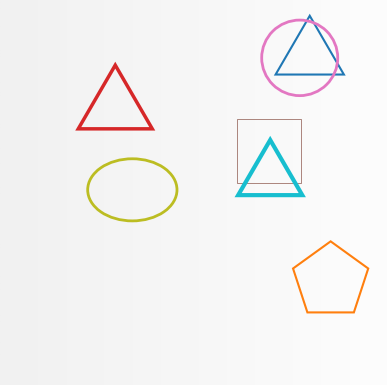[{"shape": "triangle", "thickness": 1.5, "radius": 0.51, "center": [0.799, 0.857]}, {"shape": "pentagon", "thickness": 1.5, "radius": 0.51, "center": [0.853, 0.271]}, {"shape": "triangle", "thickness": 2.5, "radius": 0.55, "center": [0.297, 0.721]}, {"shape": "square", "thickness": 0.5, "radius": 0.41, "center": [0.694, 0.607]}, {"shape": "circle", "thickness": 2, "radius": 0.49, "center": [0.773, 0.85]}, {"shape": "oval", "thickness": 2, "radius": 0.58, "center": [0.342, 0.507]}, {"shape": "triangle", "thickness": 3, "radius": 0.48, "center": [0.697, 0.541]}]